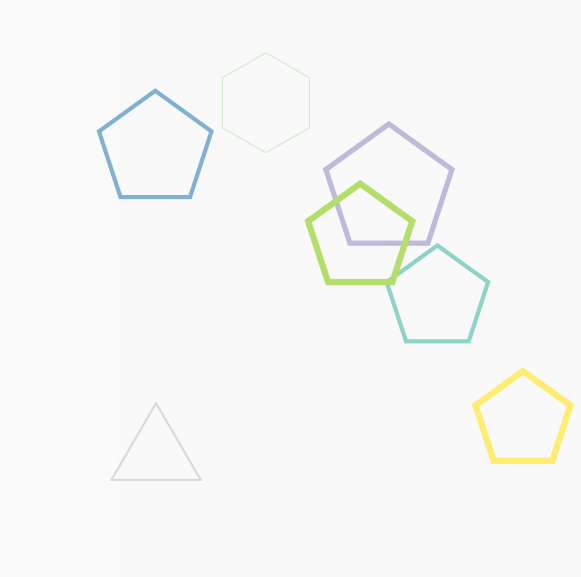[{"shape": "pentagon", "thickness": 2, "radius": 0.46, "center": [0.752, 0.482]}, {"shape": "pentagon", "thickness": 2.5, "radius": 0.57, "center": [0.669, 0.67]}, {"shape": "pentagon", "thickness": 2, "radius": 0.51, "center": [0.267, 0.74]}, {"shape": "pentagon", "thickness": 3, "radius": 0.47, "center": [0.62, 0.587]}, {"shape": "triangle", "thickness": 1, "radius": 0.44, "center": [0.268, 0.213]}, {"shape": "hexagon", "thickness": 0.5, "radius": 0.43, "center": [0.457, 0.821]}, {"shape": "pentagon", "thickness": 3, "radius": 0.43, "center": [0.9, 0.271]}]